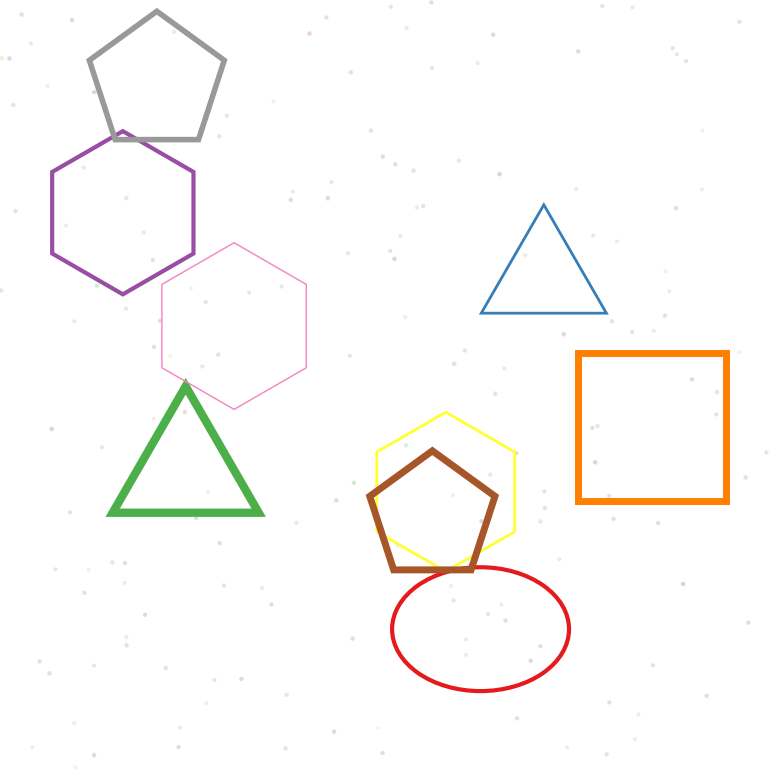[{"shape": "oval", "thickness": 1.5, "radius": 0.57, "center": [0.624, 0.183]}, {"shape": "triangle", "thickness": 1, "radius": 0.47, "center": [0.706, 0.64]}, {"shape": "triangle", "thickness": 3, "radius": 0.55, "center": [0.241, 0.389]}, {"shape": "hexagon", "thickness": 1.5, "radius": 0.53, "center": [0.16, 0.724]}, {"shape": "square", "thickness": 2.5, "radius": 0.48, "center": [0.847, 0.445]}, {"shape": "hexagon", "thickness": 1, "radius": 0.52, "center": [0.579, 0.361]}, {"shape": "pentagon", "thickness": 2.5, "radius": 0.43, "center": [0.562, 0.329]}, {"shape": "hexagon", "thickness": 0.5, "radius": 0.54, "center": [0.304, 0.577]}, {"shape": "pentagon", "thickness": 2, "radius": 0.46, "center": [0.204, 0.893]}]